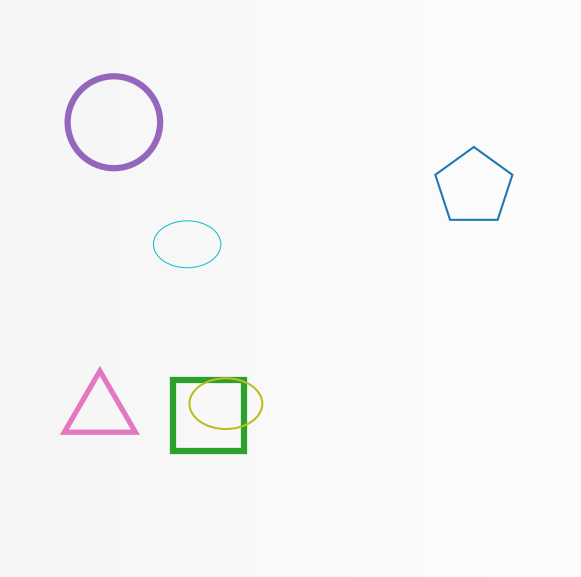[{"shape": "pentagon", "thickness": 1, "radius": 0.35, "center": [0.815, 0.675]}, {"shape": "square", "thickness": 3, "radius": 0.31, "center": [0.359, 0.28]}, {"shape": "circle", "thickness": 3, "radius": 0.4, "center": [0.196, 0.787]}, {"shape": "triangle", "thickness": 2.5, "radius": 0.35, "center": [0.172, 0.286]}, {"shape": "oval", "thickness": 1, "radius": 0.31, "center": [0.389, 0.3]}, {"shape": "oval", "thickness": 0.5, "radius": 0.29, "center": [0.322, 0.576]}]